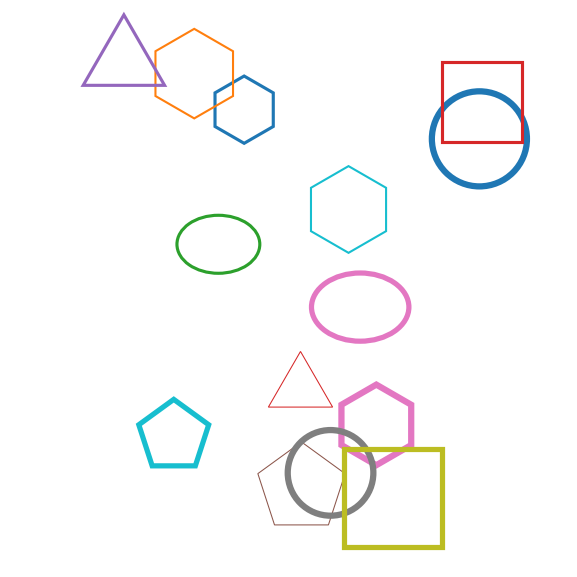[{"shape": "hexagon", "thickness": 1.5, "radius": 0.29, "center": [0.423, 0.809]}, {"shape": "circle", "thickness": 3, "radius": 0.41, "center": [0.83, 0.759]}, {"shape": "hexagon", "thickness": 1, "radius": 0.39, "center": [0.336, 0.872]}, {"shape": "oval", "thickness": 1.5, "radius": 0.36, "center": [0.378, 0.576]}, {"shape": "triangle", "thickness": 0.5, "radius": 0.32, "center": [0.52, 0.326]}, {"shape": "square", "thickness": 1.5, "radius": 0.35, "center": [0.834, 0.823]}, {"shape": "triangle", "thickness": 1.5, "radius": 0.41, "center": [0.215, 0.892]}, {"shape": "pentagon", "thickness": 0.5, "radius": 0.4, "center": [0.522, 0.154]}, {"shape": "oval", "thickness": 2.5, "radius": 0.42, "center": [0.624, 0.467]}, {"shape": "hexagon", "thickness": 3, "radius": 0.35, "center": [0.652, 0.263]}, {"shape": "circle", "thickness": 3, "radius": 0.37, "center": [0.572, 0.18]}, {"shape": "square", "thickness": 2.5, "radius": 0.42, "center": [0.68, 0.137]}, {"shape": "pentagon", "thickness": 2.5, "radius": 0.32, "center": [0.301, 0.244]}, {"shape": "hexagon", "thickness": 1, "radius": 0.38, "center": [0.604, 0.636]}]